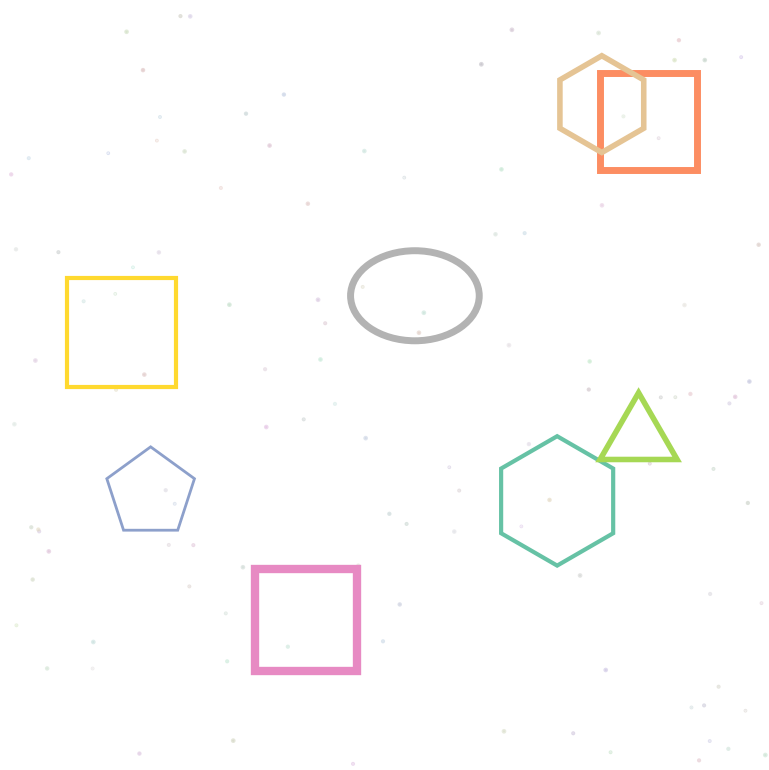[{"shape": "hexagon", "thickness": 1.5, "radius": 0.42, "center": [0.724, 0.349]}, {"shape": "square", "thickness": 2.5, "radius": 0.32, "center": [0.842, 0.842]}, {"shape": "pentagon", "thickness": 1, "radius": 0.3, "center": [0.196, 0.36]}, {"shape": "square", "thickness": 3, "radius": 0.33, "center": [0.397, 0.195]}, {"shape": "triangle", "thickness": 2, "radius": 0.29, "center": [0.829, 0.432]}, {"shape": "square", "thickness": 1.5, "radius": 0.35, "center": [0.158, 0.569]}, {"shape": "hexagon", "thickness": 2, "radius": 0.31, "center": [0.782, 0.865]}, {"shape": "oval", "thickness": 2.5, "radius": 0.42, "center": [0.539, 0.616]}]